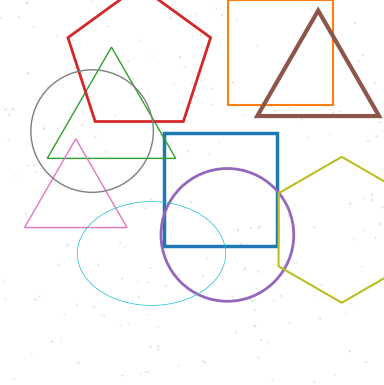[{"shape": "square", "thickness": 2.5, "radius": 0.74, "center": [0.573, 0.508]}, {"shape": "square", "thickness": 1.5, "radius": 0.68, "center": [0.728, 0.863]}, {"shape": "triangle", "thickness": 1, "radius": 0.96, "center": [0.29, 0.685]}, {"shape": "pentagon", "thickness": 2, "radius": 0.97, "center": [0.362, 0.842]}, {"shape": "circle", "thickness": 2, "radius": 0.86, "center": [0.591, 0.39]}, {"shape": "triangle", "thickness": 3, "radius": 0.91, "center": [0.826, 0.79]}, {"shape": "triangle", "thickness": 1, "radius": 0.77, "center": [0.197, 0.486]}, {"shape": "circle", "thickness": 1, "radius": 0.8, "center": [0.239, 0.66]}, {"shape": "hexagon", "thickness": 1.5, "radius": 0.95, "center": [0.888, 0.403]}, {"shape": "oval", "thickness": 0.5, "radius": 0.96, "center": [0.393, 0.342]}]